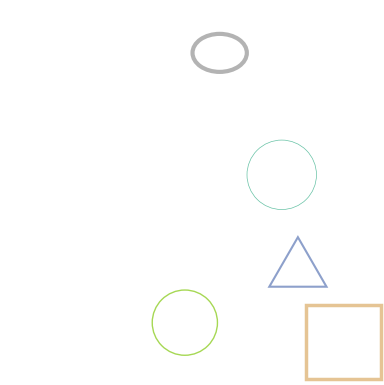[{"shape": "circle", "thickness": 0.5, "radius": 0.45, "center": [0.732, 0.546]}, {"shape": "triangle", "thickness": 1.5, "radius": 0.43, "center": [0.774, 0.298]}, {"shape": "circle", "thickness": 1, "radius": 0.42, "center": [0.48, 0.162]}, {"shape": "square", "thickness": 2.5, "radius": 0.49, "center": [0.891, 0.112]}, {"shape": "oval", "thickness": 3, "radius": 0.35, "center": [0.571, 0.863]}]